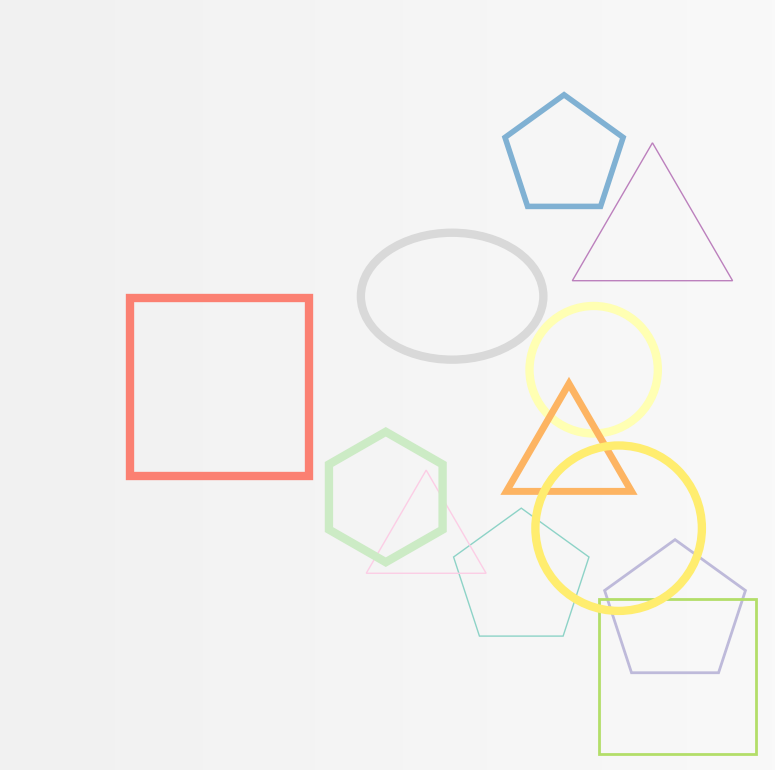[{"shape": "pentagon", "thickness": 0.5, "radius": 0.46, "center": [0.673, 0.248]}, {"shape": "circle", "thickness": 3, "radius": 0.41, "center": [0.766, 0.52]}, {"shape": "pentagon", "thickness": 1, "radius": 0.48, "center": [0.871, 0.204]}, {"shape": "square", "thickness": 3, "radius": 0.58, "center": [0.284, 0.497]}, {"shape": "pentagon", "thickness": 2, "radius": 0.4, "center": [0.728, 0.797]}, {"shape": "triangle", "thickness": 2.5, "radius": 0.47, "center": [0.734, 0.408]}, {"shape": "square", "thickness": 1, "radius": 0.51, "center": [0.874, 0.121]}, {"shape": "triangle", "thickness": 0.5, "radius": 0.45, "center": [0.55, 0.3]}, {"shape": "oval", "thickness": 3, "radius": 0.59, "center": [0.583, 0.615]}, {"shape": "triangle", "thickness": 0.5, "radius": 0.6, "center": [0.842, 0.695]}, {"shape": "hexagon", "thickness": 3, "radius": 0.42, "center": [0.498, 0.355]}, {"shape": "circle", "thickness": 3, "radius": 0.54, "center": [0.798, 0.314]}]